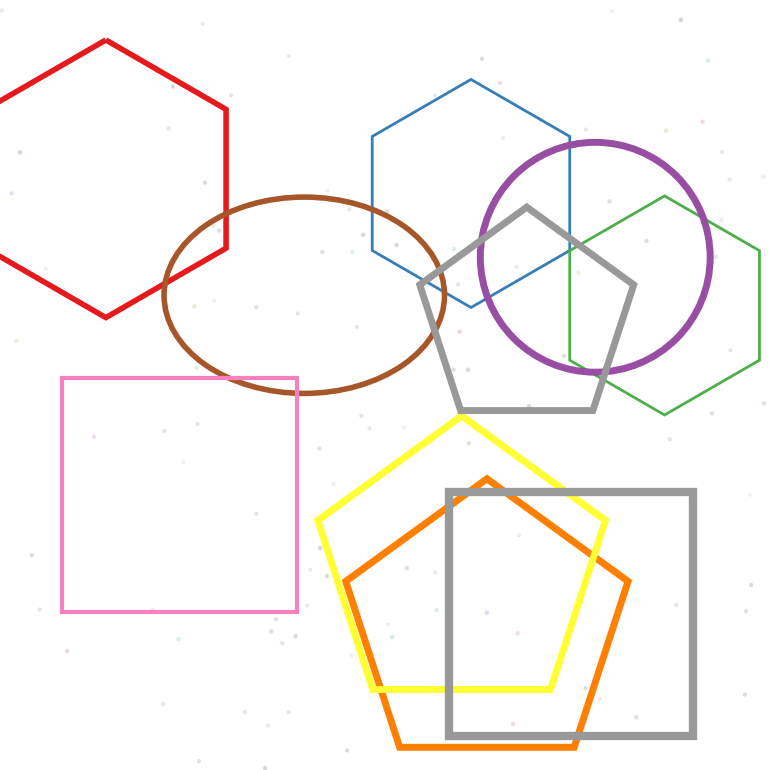[{"shape": "hexagon", "thickness": 2, "radius": 0.9, "center": [0.137, 0.768]}, {"shape": "hexagon", "thickness": 1, "radius": 0.74, "center": [0.612, 0.749]}, {"shape": "hexagon", "thickness": 1, "radius": 0.71, "center": [0.863, 0.603]}, {"shape": "circle", "thickness": 2.5, "radius": 0.75, "center": [0.773, 0.666]}, {"shape": "pentagon", "thickness": 2.5, "radius": 0.96, "center": [0.632, 0.185]}, {"shape": "pentagon", "thickness": 2.5, "radius": 0.98, "center": [0.6, 0.263]}, {"shape": "oval", "thickness": 2, "radius": 0.91, "center": [0.395, 0.617]}, {"shape": "square", "thickness": 1.5, "radius": 0.76, "center": [0.233, 0.357]}, {"shape": "square", "thickness": 3, "radius": 0.79, "center": [0.742, 0.203]}, {"shape": "pentagon", "thickness": 2.5, "radius": 0.73, "center": [0.684, 0.585]}]